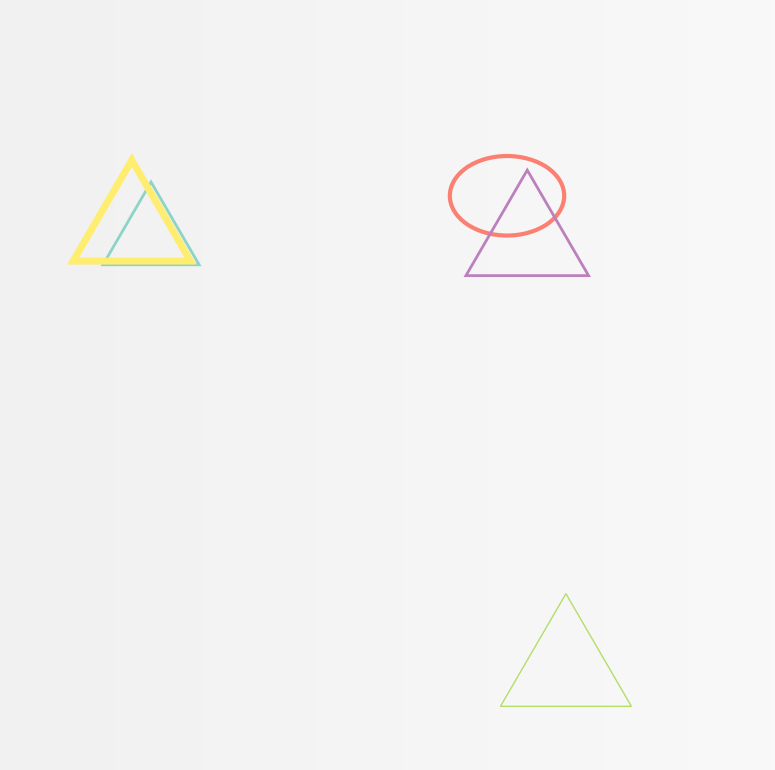[{"shape": "triangle", "thickness": 1, "radius": 0.36, "center": [0.195, 0.692]}, {"shape": "oval", "thickness": 1.5, "radius": 0.37, "center": [0.654, 0.746]}, {"shape": "triangle", "thickness": 0.5, "radius": 0.49, "center": [0.73, 0.131]}, {"shape": "triangle", "thickness": 1, "radius": 0.46, "center": [0.68, 0.688]}, {"shape": "triangle", "thickness": 2.5, "radius": 0.44, "center": [0.17, 0.705]}]